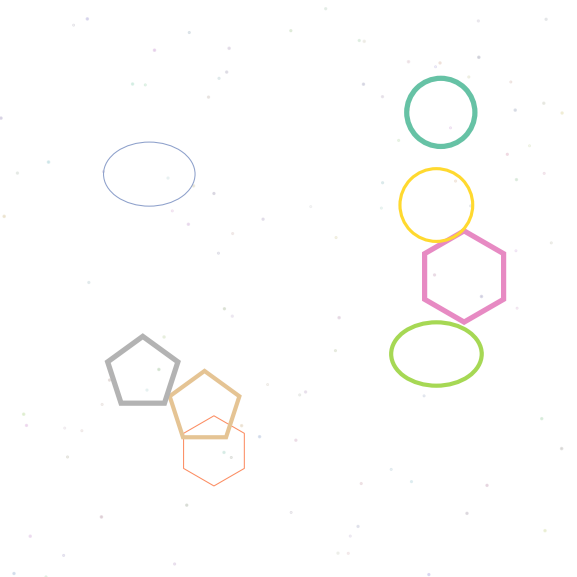[{"shape": "circle", "thickness": 2.5, "radius": 0.3, "center": [0.763, 0.805]}, {"shape": "hexagon", "thickness": 0.5, "radius": 0.3, "center": [0.37, 0.218]}, {"shape": "oval", "thickness": 0.5, "radius": 0.4, "center": [0.259, 0.698]}, {"shape": "hexagon", "thickness": 2.5, "radius": 0.39, "center": [0.804, 0.52]}, {"shape": "oval", "thickness": 2, "radius": 0.39, "center": [0.756, 0.386]}, {"shape": "circle", "thickness": 1.5, "radius": 0.31, "center": [0.756, 0.644]}, {"shape": "pentagon", "thickness": 2, "radius": 0.32, "center": [0.354, 0.293]}, {"shape": "pentagon", "thickness": 2.5, "radius": 0.32, "center": [0.247, 0.353]}]